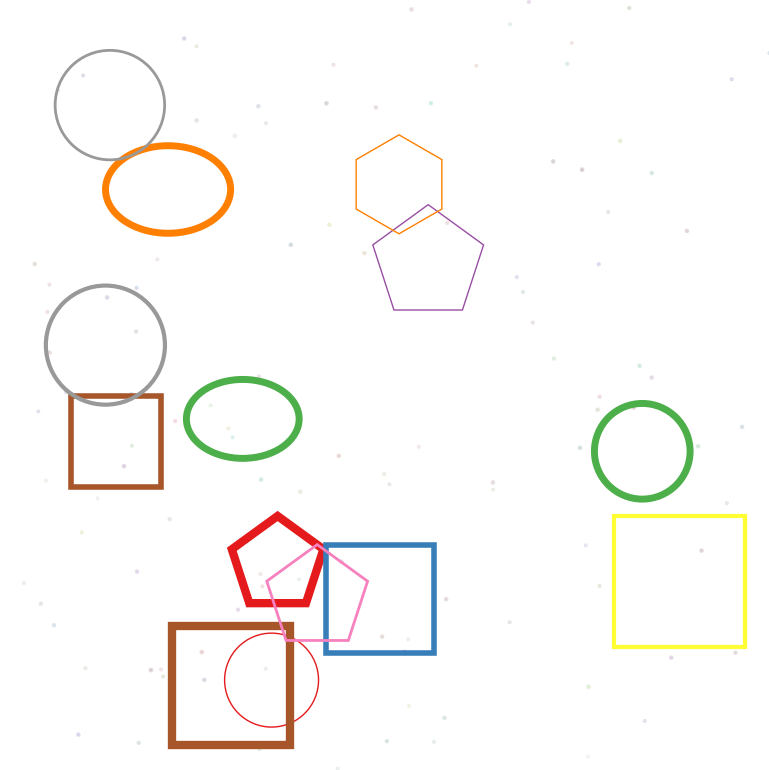[{"shape": "circle", "thickness": 0.5, "radius": 0.3, "center": [0.353, 0.117]}, {"shape": "pentagon", "thickness": 3, "radius": 0.31, "center": [0.361, 0.267]}, {"shape": "square", "thickness": 2, "radius": 0.35, "center": [0.493, 0.222]}, {"shape": "circle", "thickness": 2.5, "radius": 0.31, "center": [0.834, 0.414]}, {"shape": "oval", "thickness": 2.5, "radius": 0.37, "center": [0.315, 0.456]}, {"shape": "pentagon", "thickness": 0.5, "radius": 0.38, "center": [0.556, 0.659]}, {"shape": "hexagon", "thickness": 0.5, "radius": 0.32, "center": [0.518, 0.761]}, {"shape": "oval", "thickness": 2.5, "radius": 0.41, "center": [0.218, 0.754]}, {"shape": "square", "thickness": 1.5, "radius": 0.42, "center": [0.882, 0.245]}, {"shape": "square", "thickness": 3, "radius": 0.38, "center": [0.3, 0.11]}, {"shape": "square", "thickness": 2, "radius": 0.29, "center": [0.151, 0.426]}, {"shape": "pentagon", "thickness": 1, "radius": 0.34, "center": [0.412, 0.224]}, {"shape": "circle", "thickness": 1.5, "radius": 0.39, "center": [0.137, 0.552]}, {"shape": "circle", "thickness": 1, "radius": 0.36, "center": [0.143, 0.864]}]